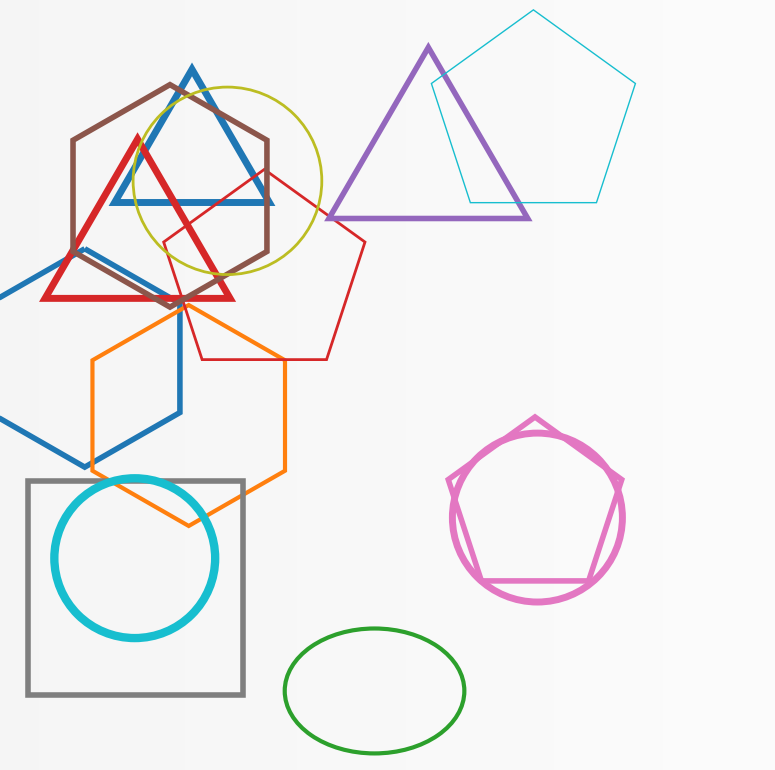[{"shape": "hexagon", "thickness": 2, "radius": 0.71, "center": [0.109, 0.535]}, {"shape": "triangle", "thickness": 2.5, "radius": 0.58, "center": [0.248, 0.795]}, {"shape": "hexagon", "thickness": 1.5, "radius": 0.72, "center": [0.244, 0.46]}, {"shape": "oval", "thickness": 1.5, "radius": 0.58, "center": [0.483, 0.103]}, {"shape": "triangle", "thickness": 2.5, "radius": 0.69, "center": [0.178, 0.681]}, {"shape": "pentagon", "thickness": 1, "radius": 0.68, "center": [0.341, 0.643]}, {"shape": "triangle", "thickness": 2, "radius": 0.74, "center": [0.553, 0.79]}, {"shape": "hexagon", "thickness": 2, "radius": 0.72, "center": [0.219, 0.746]}, {"shape": "circle", "thickness": 2.5, "radius": 0.55, "center": [0.693, 0.328]}, {"shape": "pentagon", "thickness": 2, "radius": 0.59, "center": [0.69, 0.341]}, {"shape": "square", "thickness": 2, "radius": 0.69, "center": [0.175, 0.237]}, {"shape": "circle", "thickness": 1, "radius": 0.61, "center": [0.293, 0.765]}, {"shape": "circle", "thickness": 3, "radius": 0.52, "center": [0.174, 0.275]}, {"shape": "pentagon", "thickness": 0.5, "radius": 0.69, "center": [0.688, 0.849]}]